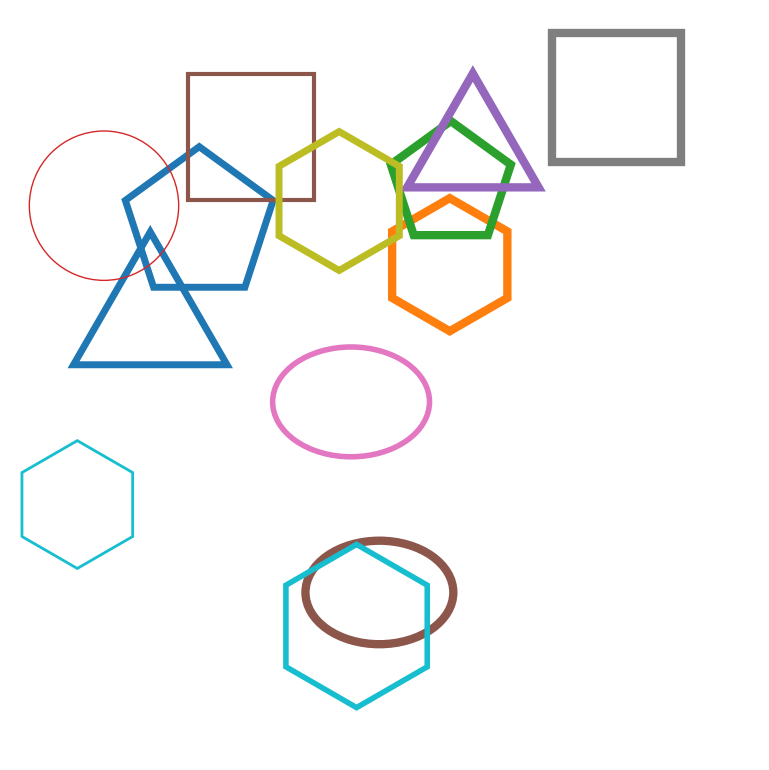[{"shape": "triangle", "thickness": 2.5, "radius": 0.58, "center": [0.195, 0.584]}, {"shape": "pentagon", "thickness": 2.5, "radius": 0.5, "center": [0.259, 0.709]}, {"shape": "hexagon", "thickness": 3, "radius": 0.43, "center": [0.584, 0.656]}, {"shape": "pentagon", "thickness": 3, "radius": 0.41, "center": [0.585, 0.761]}, {"shape": "circle", "thickness": 0.5, "radius": 0.48, "center": [0.135, 0.733]}, {"shape": "triangle", "thickness": 3, "radius": 0.49, "center": [0.614, 0.806]}, {"shape": "square", "thickness": 1.5, "radius": 0.41, "center": [0.326, 0.822]}, {"shape": "oval", "thickness": 3, "radius": 0.48, "center": [0.493, 0.231]}, {"shape": "oval", "thickness": 2, "radius": 0.51, "center": [0.456, 0.478]}, {"shape": "square", "thickness": 3, "radius": 0.42, "center": [0.801, 0.874]}, {"shape": "hexagon", "thickness": 2.5, "radius": 0.45, "center": [0.44, 0.739]}, {"shape": "hexagon", "thickness": 1, "radius": 0.42, "center": [0.1, 0.345]}, {"shape": "hexagon", "thickness": 2, "radius": 0.53, "center": [0.463, 0.187]}]